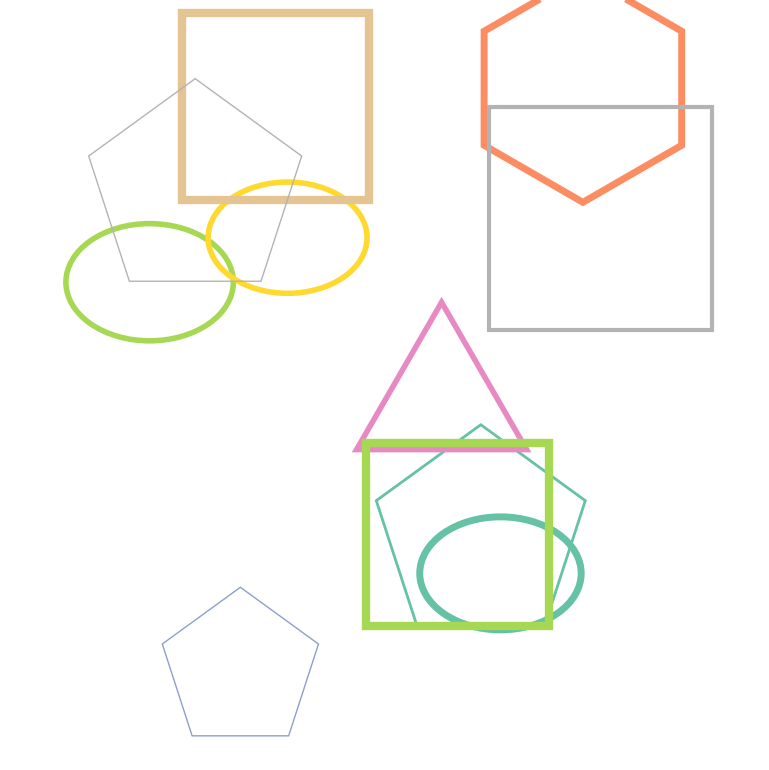[{"shape": "oval", "thickness": 2.5, "radius": 0.52, "center": [0.65, 0.255]}, {"shape": "pentagon", "thickness": 1, "radius": 0.71, "center": [0.624, 0.306]}, {"shape": "hexagon", "thickness": 2.5, "radius": 0.74, "center": [0.757, 0.885]}, {"shape": "pentagon", "thickness": 0.5, "radius": 0.53, "center": [0.312, 0.131]}, {"shape": "triangle", "thickness": 2, "radius": 0.64, "center": [0.573, 0.48]}, {"shape": "square", "thickness": 3, "radius": 0.59, "center": [0.594, 0.306]}, {"shape": "oval", "thickness": 2, "radius": 0.54, "center": [0.194, 0.633]}, {"shape": "oval", "thickness": 2, "radius": 0.52, "center": [0.373, 0.691]}, {"shape": "square", "thickness": 3, "radius": 0.61, "center": [0.358, 0.861]}, {"shape": "square", "thickness": 1.5, "radius": 0.72, "center": [0.78, 0.716]}, {"shape": "pentagon", "thickness": 0.5, "radius": 0.73, "center": [0.253, 0.752]}]